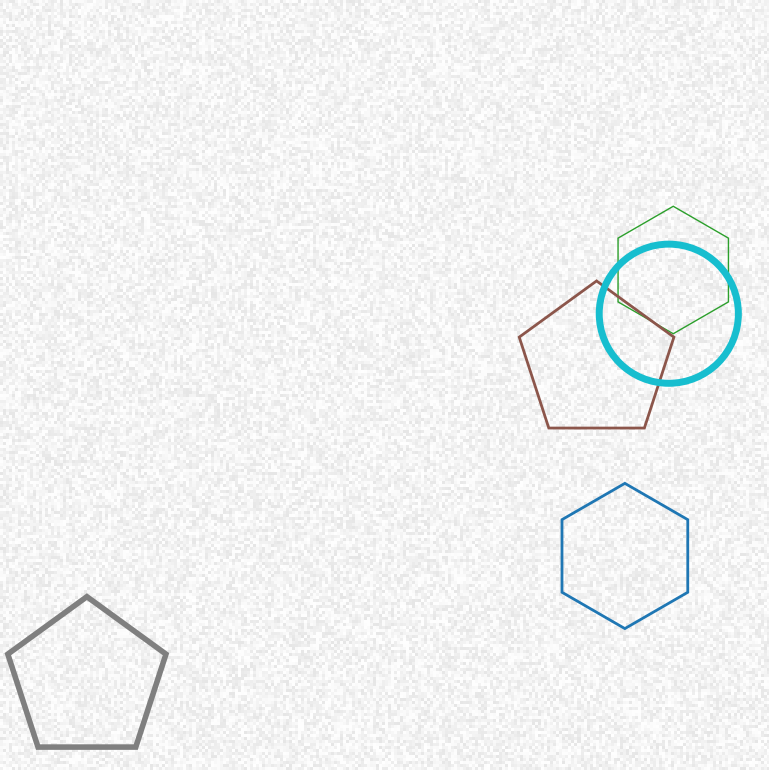[{"shape": "hexagon", "thickness": 1, "radius": 0.47, "center": [0.812, 0.278]}, {"shape": "hexagon", "thickness": 0.5, "radius": 0.41, "center": [0.874, 0.649]}, {"shape": "pentagon", "thickness": 1, "radius": 0.53, "center": [0.775, 0.53]}, {"shape": "pentagon", "thickness": 2, "radius": 0.54, "center": [0.113, 0.117]}, {"shape": "circle", "thickness": 2.5, "radius": 0.45, "center": [0.869, 0.593]}]